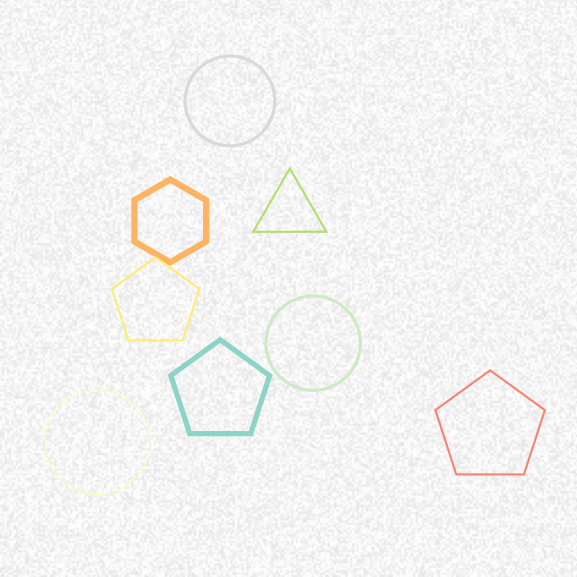[{"shape": "pentagon", "thickness": 2.5, "radius": 0.45, "center": [0.381, 0.321]}, {"shape": "circle", "thickness": 0.5, "radius": 0.45, "center": [0.168, 0.233]}, {"shape": "pentagon", "thickness": 1, "radius": 0.5, "center": [0.849, 0.258]}, {"shape": "hexagon", "thickness": 3, "radius": 0.36, "center": [0.295, 0.617]}, {"shape": "triangle", "thickness": 1, "radius": 0.37, "center": [0.502, 0.634]}, {"shape": "circle", "thickness": 1.5, "radius": 0.39, "center": [0.398, 0.824]}, {"shape": "circle", "thickness": 1.5, "radius": 0.41, "center": [0.542, 0.405]}, {"shape": "pentagon", "thickness": 1, "radius": 0.4, "center": [0.269, 0.474]}]